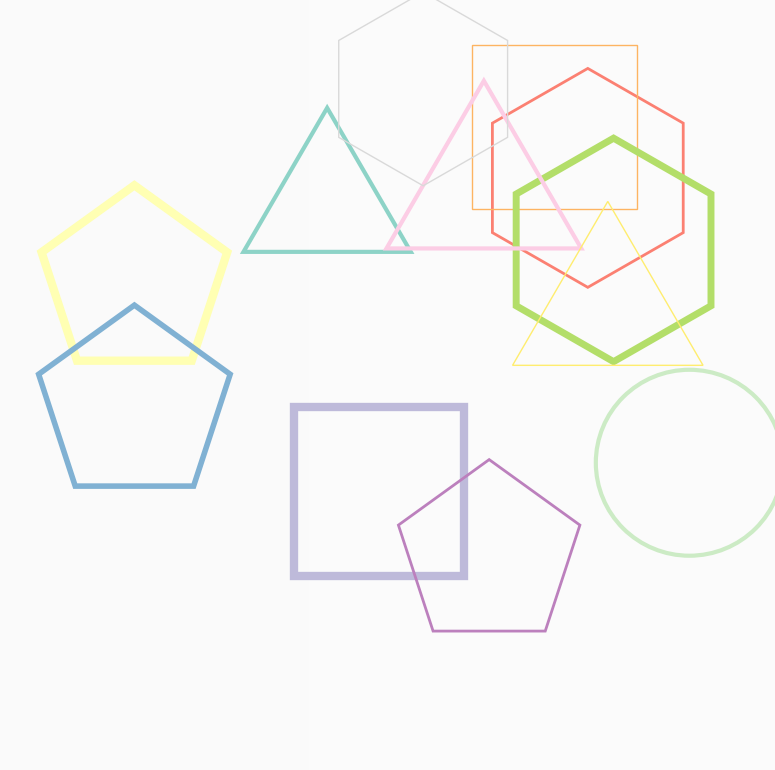[{"shape": "triangle", "thickness": 1.5, "radius": 0.62, "center": [0.422, 0.735]}, {"shape": "pentagon", "thickness": 3, "radius": 0.63, "center": [0.173, 0.633]}, {"shape": "square", "thickness": 3, "radius": 0.55, "center": [0.488, 0.361]}, {"shape": "hexagon", "thickness": 1, "radius": 0.71, "center": [0.758, 0.769]}, {"shape": "pentagon", "thickness": 2, "radius": 0.65, "center": [0.173, 0.474]}, {"shape": "square", "thickness": 0.5, "radius": 0.53, "center": [0.716, 0.835]}, {"shape": "hexagon", "thickness": 2.5, "radius": 0.73, "center": [0.792, 0.675]}, {"shape": "triangle", "thickness": 1.5, "radius": 0.73, "center": [0.624, 0.75]}, {"shape": "hexagon", "thickness": 0.5, "radius": 0.63, "center": [0.546, 0.885]}, {"shape": "pentagon", "thickness": 1, "radius": 0.62, "center": [0.631, 0.28]}, {"shape": "circle", "thickness": 1.5, "radius": 0.6, "center": [0.89, 0.399]}, {"shape": "triangle", "thickness": 0.5, "radius": 0.71, "center": [0.784, 0.597]}]